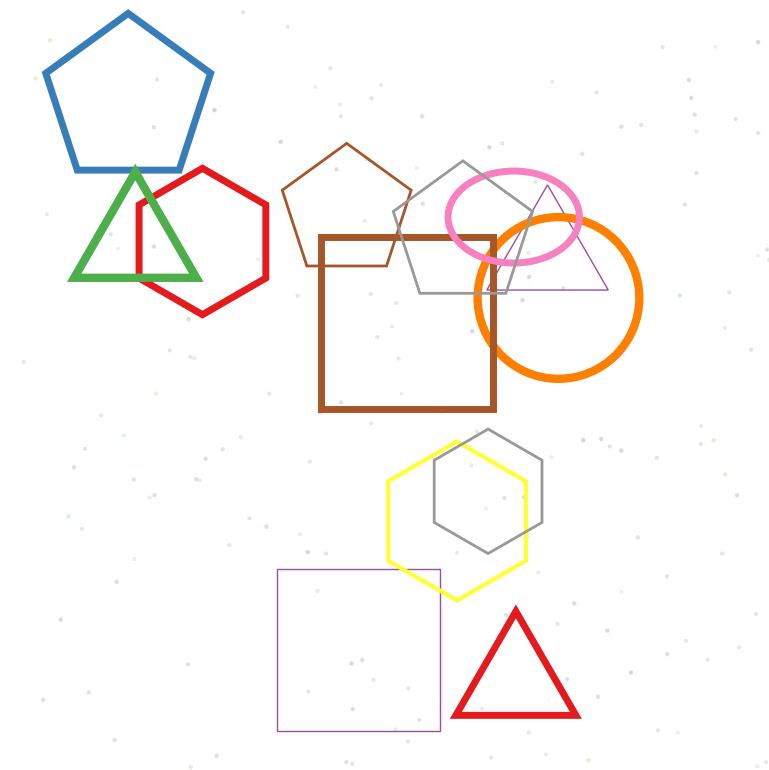[{"shape": "triangle", "thickness": 2.5, "radius": 0.45, "center": [0.67, 0.116]}, {"shape": "hexagon", "thickness": 2.5, "radius": 0.48, "center": [0.263, 0.686]}, {"shape": "pentagon", "thickness": 2.5, "radius": 0.56, "center": [0.167, 0.87]}, {"shape": "triangle", "thickness": 3, "radius": 0.46, "center": [0.176, 0.685]}, {"shape": "square", "thickness": 0.5, "radius": 0.53, "center": [0.466, 0.156]}, {"shape": "triangle", "thickness": 0.5, "radius": 0.46, "center": [0.711, 0.669]}, {"shape": "circle", "thickness": 3, "radius": 0.53, "center": [0.725, 0.613]}, {"shape": "hexagon", "thickness": 1.5, "radius": 0.52, "center": [0.594, 0.323]}, {"shape": "pentagon", "thickness": 1, "radius": 0.44, "center": [0.45, 0.726]}, {"shape": "square", "thickness": 2.5, "radius": 0.56, "center": [0.529, 0.581]}, {"shape": "oval", "thickness": 2.5, "radius": 0.43, "center": [0.667, 0.718]}, {"shape": "pentagon", "thickness": 1, "radius": 0.48, "center": [0.601, 0.696]}, {"shape": "hexagon", "thickness": 1, "radius": 0.4, "center": [0.634, 0.362]}]